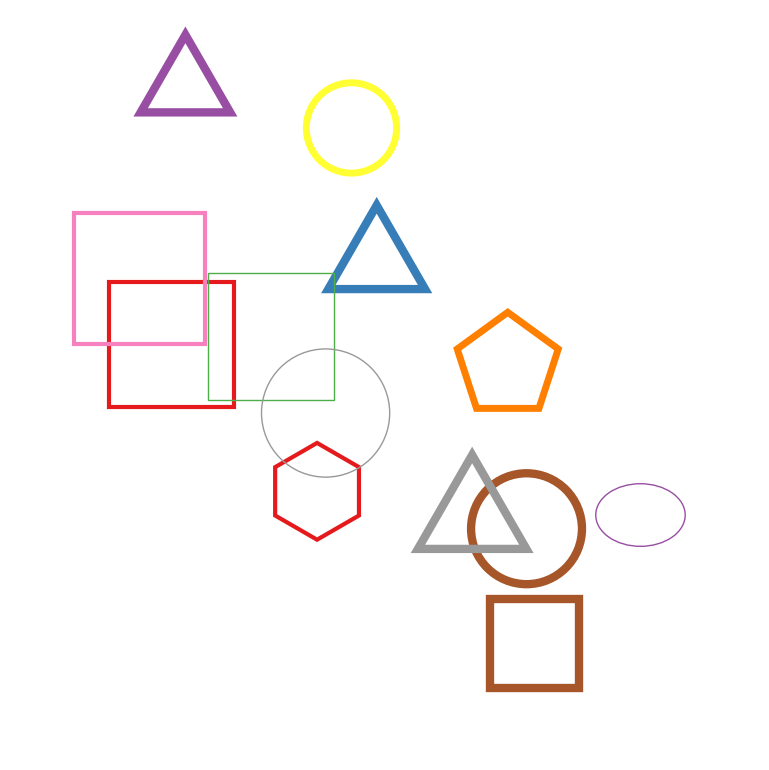[{"shape": "square", "thickness": 1.5, "radius": 0.4, "center": [0.223, 0.553]}, {"shape": "hexagon", "thickness": 1.5, "radius": 0.31, "center": [0.412, 0.362]}, {"shape": "triangle", "thickness": 3, "radius": 0.36, "center": [0.489, 0.661]}, {"shape": "square", "thickness": 0.5, "radius": 0.41, "center": [0.352, 0.563]}, {"shape": "triangle", "thickness": 3, "radius": 0.34, "center": [0.241, 0.888]}, {"shape": "oval", "thickness": 0.5, "radius": 0.29, "center": [0.832, 0.331]}, {"shape": "pentagon", "thickness": 2.5, "radius": 0.34, "center": [0.659, 0.525]}, {"shape": "circle", "thickness": 2.5, "radius": 0.29, "center": [0.456, 0.834]}, {"shape": "circle", "thickness": 3, "radius": 0.36, "center": [0.684, 0.313]}, {"shape": "square", "thickness": 3, "radius": 0.29, "center": [0.695, 0.164]}, {"shape": "square", "thickness": 1.5, "radius": 0.42, "center": [0.181, 0.639]}, {"shape": "triangle", "thickness": 3, "radius": 0.41, "center": [0.613, 0.328]}, {"shape": "circle", "thickness": 0.5, "radius": 0.42, "center": [0.423, 0.464]}]